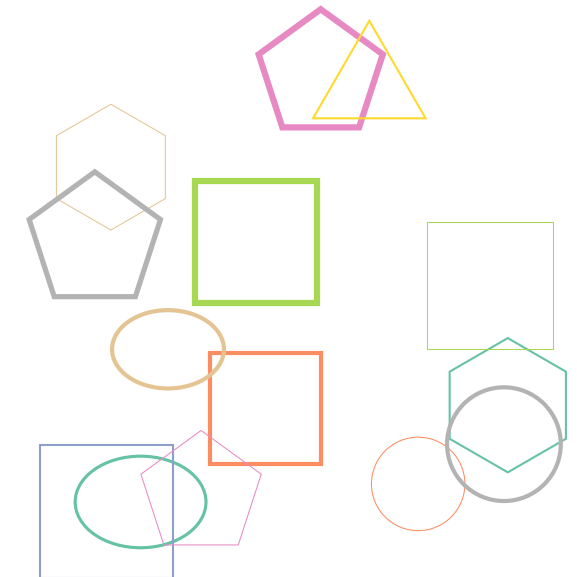[{"shape": "oval", "thickness": 1.5, "radius": 0.57, "center": [0.243, 0.13]}, {"shape": "hexagon", "thickness": 1, "radius": 0.58, "center": [0.879, 0.297]}, {"shape": "circle", "thickness": 0.5, "radius": 0.4, "center": [0.724, 0.161]}, {"shape": "square", "thickness": 2, "radius": 0.48, "center": [0.46, 0.292]}, {"shape": "square", "thickness": 1, "radius": 0.57, "center": [0.185, 0.113]}, {"shape": "pentagon", "thickness": 0.5, "radius": 0.55, "center": [0.348, 0.144]}, {"shape": "pentagon", "thickness": 3, "radius": 0.57, "center": [0.555, 0.87]}, {"shape": "square", "thickness": 0.5, "radius": 0.55, "center": [0.849, 0.505]}, {"shape": "square", "thickness": 3, "radius": 0.53, "center": [0.443, 0.58]}, {"shape": "triangle", "thickness": 1, "radius": 0.56, "center": [0.64, 0.851]}, {"shape": "oval", "thickness": 2, "radius": 0.48, "center": [0.291, 0.394]}, {"shape": "hexagon", "thickness": 0.5, "radius": 0.54, "center": [0.192, 0.71]}, {"shape": "circle", "thickness": 2, "radius": 0.49, "center": [0.873, 0.23]}, {"shape": "pentagon", "thickness": 2.5, "radius": 0.6, "center": [0.164, 0.582]}]